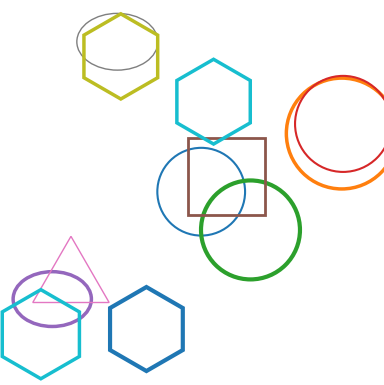[{"shape": "circle", "thickness": 1.5, "radius": 0.57, "center": [0.523, 0.502]}, {"shape": "hexagon", "thickness": 3, "radius": 0.55, "center": [0.38, 0.145]}, {"shape": "circle", "thickness": 2.5, "radius": 0.72, "center": [0.888, 0.653]}, {"shape": "circle", "thickness": 3, "radius": 0.64, "center": [0.651, 0.403]}, {"shape": "circle", "thickness": 1.5, "radius": 0.62, "center": [0.891, 0.678]}, {"shape": "oval", "thickness": 2.5, "radius": 0.51, "center": [0.136, 0.223]}, {"shape": "square", "thickness": 2, "radius": 0.5, "center": [0.587, 0.542]}, {"shape": "triangle", "thickness": 1, "radius": 0.57, "center": [0.184, 0.272]}, {"shape": "oval", "thickness": 1, "radius": 0.53, "center": [0.305, 0.892]}, {"shape": "hexagon", "thickness": 2.5, "radius": 0.55, "center": [0.314, 0.853]}, {"shape": "hexagon", "thickness": 2.5, "radius": 0.58, "center": [0.106, 0.132]}, {"shape": "hexagon", "thickness": 2.5, "radius": 0.55, "center": [0.555, 0.736]}]